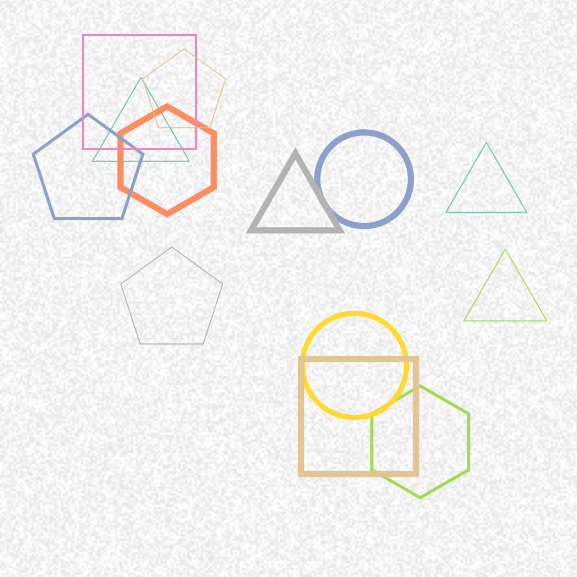[{"shape": "triangle", "thickness": 0.5, "radius": 0.48, "center": [0.244, 0.768]}, {"shape": "triangle", "thickness": 0.5, "radius": 0.4, "center": [0.842, 0.672]}, {"shape": "hexagon", "thickness": 3, "radius": 0.47, "center": [0.289, 0.722]}, {"shape": "circle", "thickness": 3, "radius": 0.41, "center": [0.63, 0.689]}, {"shape": "pentagon", "thickness": 1.5, "radius": 0.5, "center": [0.153, 0.701]}, {"shape": "square", "thickness": 1, "radius": 0.49, "center": [0.242, 0.84]}, {"shape": "hexagon", "thickness": 1.5, "radius": 0.48, "center": [0.728, 0.234]}, {"shape": "triangle", "thickness": 0.5, "radius": 0.41, "center": [0.875, 0.485]}, {"shape": "circle", "thickness": 2.5, "radius": 0.45, "center": [0.614, 0.366]}, {"shape": "square", "thickness": 3, "radius": 0.5, "center": [0.621, 0.278]}, {"shape": "pentagon", "thickness": 0.5, "radius": 0.38, "center": [0.319, 0.839]}, {"shape": "pentagon", "thickness": 0.5, "radius": 0.46, "center": [0.297, 0.479]}, {"shape": "triangle", "thickness": 3, "radius": 0.44, "center": [0.512, 0.645]}]